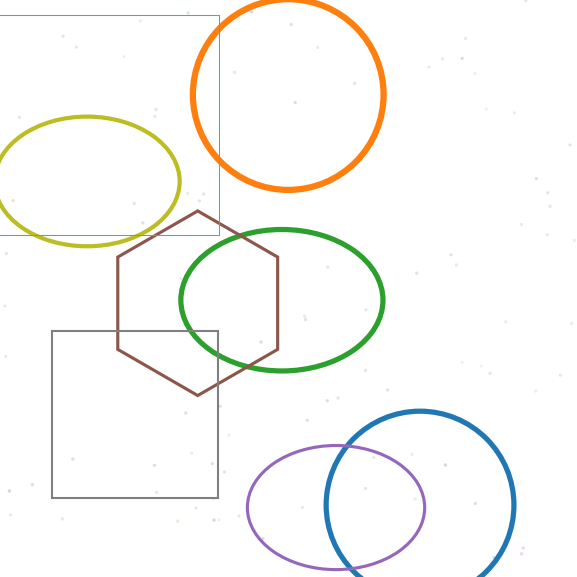[{"shape": "circle", "thickness": 2.5, "radius": 0.81, "center": [0.727, 0.125]}, {"shape": "circle", "thickness": 3, "radius": 0.83, "center": [0.499, 0.835]}, {"shape": "oval", "thickness": 2.5, "radius": 0.87, "center": [0.488, 0.479]}, {"shape": "oval", "thickness": 1.5, "radius": 0.77, "center": [0.582, 0.12]}, {"shape": "hexagon", "thickness": 1.5, "radius": 0.8, "center": [0.342, 0.474]}, {"shape": "square", "thickness": 1, "radius": 0.72, "center": [0.234, 0.281]}, {"shape": "oval", "thickness": 2, "radius": 0.8, "center": [0.151, 0.685]}, {"shape": "square", "thickness": 0.5, "radius": 0.95, "center": [0.188, 0.783]}]